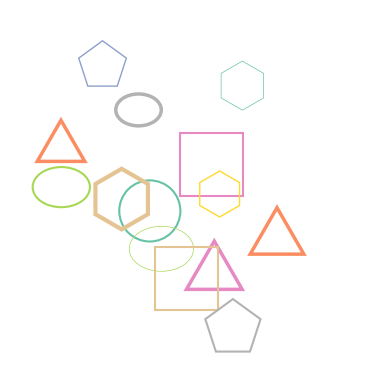[{"shape": "hexagon", "thickness": 0.5, "radius": 0.32, "center": [0.63, 0.778]}, {"shape": "circle", "thickness": 1.5, "radius": 0.4, "center": [0.389, 0.452]}, {"shape": "triangle", "thickness": 2.5, "radius": 0.4, "center": [0.72, 0.38]}, {"shape": "triangle", "thickness": 2.5, "radius": 0.36, "center": [0.158, 0.616]}, {"shape": "pentagon", "thickness": 1, "radius": 0.33, "center": [0.266, 0.829]}, {"shape": "triangle", "thickness": 2.5, "radius": 0.42, "center": [0.557, 0.29]}, {"shape": "square", "thickness": 1.5, "radius": 0.41, "center": [0.549, 0.572]}, {"shape": "oval", "thickness": 0.5, "radius": 0.42, "center": [0.419, 0.354]}, {"shape": "oval", "thickness": 1.5, "radius": 0.37, "center": [0.159, 0.514]}, {"shape": "hexagon", "thickness": 1, "radius": 0.3, "center": [0.571, 0.496]}, {"shape": "square", "thickness": 1.5, "radius": 0.41, "center": [0.485, 0.277]}, {"shape": "hexagon", "thickness": 3, "radius": 0.39, "center": [0.316, 0.483]}, {"shape": "pentagon", "thickness": 1.5, "radius": 0.38, "center": [0.605, 0.148]}, {"shape": "oval", "thickness": 2.5, "radius": 0.3, "center": [0.36, 0.715]}]